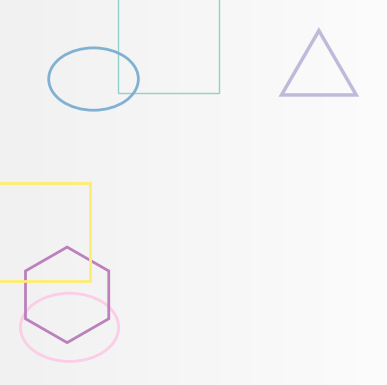[{"shape": "square", "thickness": 1, "radius": 0.65, "center": [0.434, 0.888]}, {"shape": "triangle", "thickness": 2.5, "radius": 0.56, "center": [0.823, 0.809]}, {"shape": "oval", "thickness": 2, "radius": 0.58, "center": [0.241, 0.795]}, {"shape": "oval", "thickness": 2, "radius": 0.63, "center": [0.179, 0.15]}, {"shape": "hexagon", "thickness": 2, "radius": 0.62, "center": [0.173, 0.234]}, {"shape": "square", "thickness": 2, "radius": 0.63, "center": [0.106, 0.397]}]